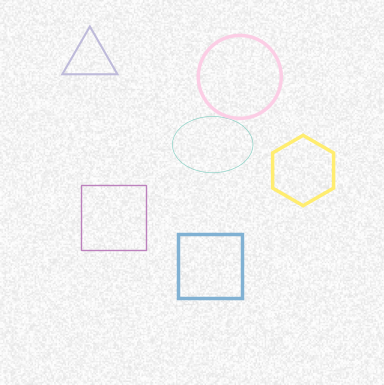[{"shape": "oval", "thickness": 0.5, "radius": 0.52, "center": [0.552, 0.624]}, {"shape": "triangle", "thickness": 1.5, "radius": 0.41, "center": [0.233, 0.848]}, {"shape": "square", "thickness": 2.5, "radius": 0.42, "center": [0.545, 0.309]}, {"shape": "circle", "thickness": 2.5, "radius": 0.54, "center": [0.623, 0.8]}, {"shape": "square", "thickness": 1, "radius": 0.42, "center": [0.294, 0.435]}, {"shape": "hexagon", "thickness": 2.5, "radius": 0.46, "center": [0.787, 0.557]}]